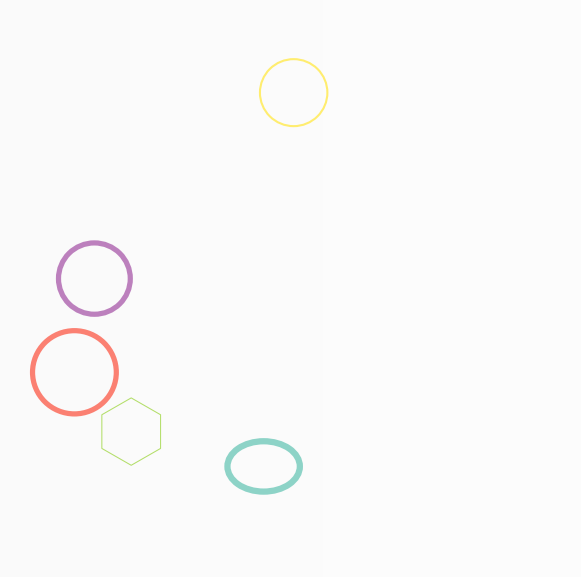[{"shape": "oval", "thickness": 3, "radius": 0.31, "center": [0.454, 0.191]}, {"shape": "circle", "thickness": 2.5, "radius": 0.36, "center": [0.128, 0.354]}, {"shape": "hexagon", "thickness": 0.5, "radius": 0.29, "center": [0.226, 0.252]}, {"shape": "circle", "thickness": 2.5, "radius": 0.31, "center": [0.162, 0.517]}, {"shape": "circle", "thickness": 1, "radius": 0.29, "center": [0.505, 0.839]}]